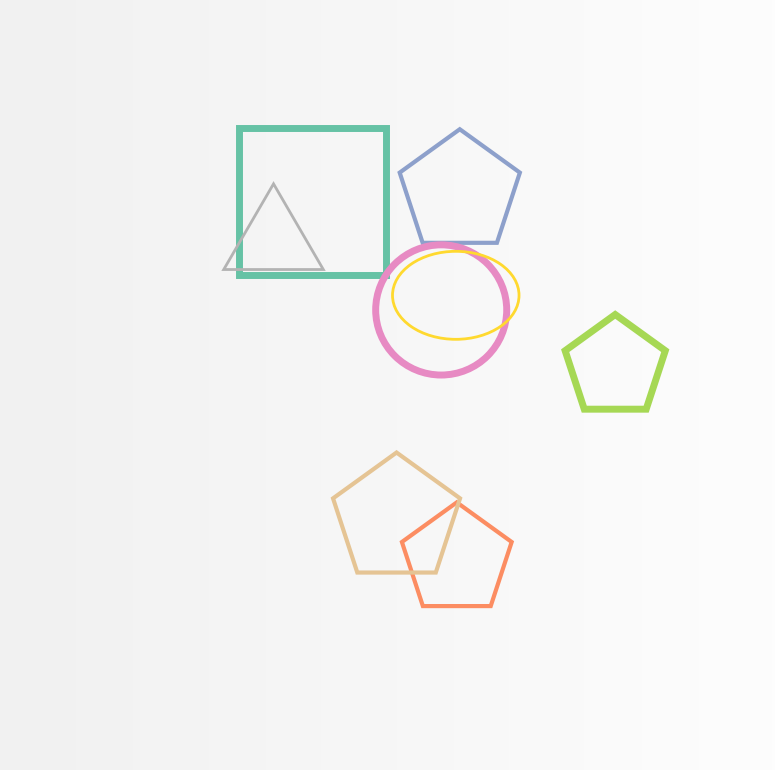[{"shape": "square", "thickness": 2.5, "radius": 0.48, "center": [0.403, 0.738]}, {"shape": "pentagon", "thickness": 1.5, "radius": 0.37, "center": [0.589, 0.273]}, {"shape": "pentagon", "thickness": 1.5, "radius": 0.41, "center": [0.593, 0.751]}, {"shape": "circle", "thickness": 2.5, "radius": 0.42, "center": [0.569, 0.597]}, {"shape": "pentagon", "thickness": 2.5, "radius": 0.34, "center": [0.794, 0.524]}, {"shape": "oval", "thickness": 1, "radius": 0.41, "center": [0.588, 0.616]}, {"shape": "pentagon", "thickness": 1.5, "radius": 0.43, "center": [0.512, 0.326]}, {"shape": "triangle", "thickness": 1, "radius": 0.37, "center": [0.353, 0.687]}]